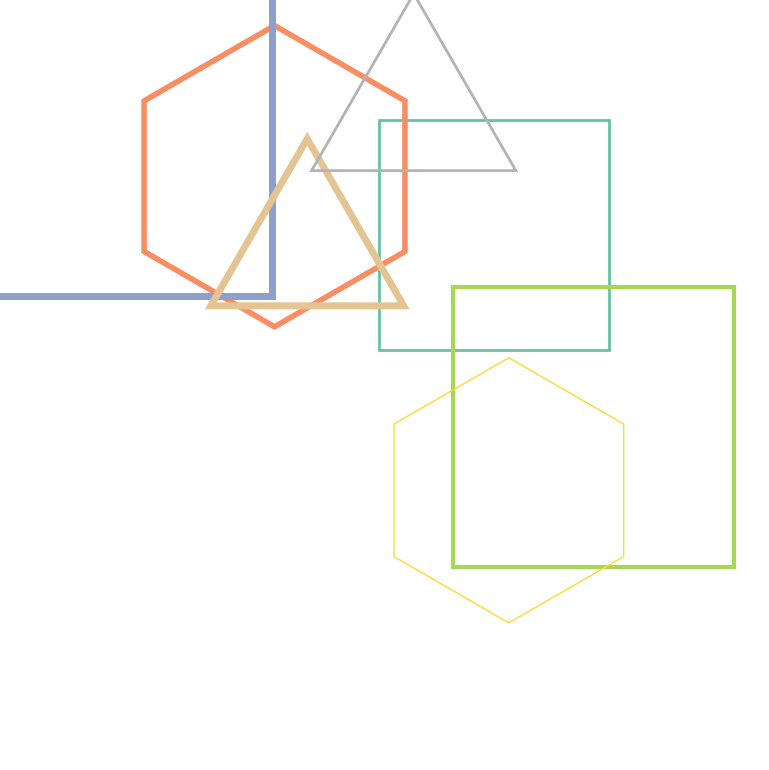[{"shape": "square", "thickness": 1, "radius": 0.75, "center": [0.641, 0.695]}, {"shape": "hexagon", "thickness": 2, "radius": 0.98, "center": [0.357, 0.771]}, {"shape": "square", "thickness": 2.5, "radius": 0.97, "center": [0.158, 0.81]}, {"shape": "square", "thickness": 1.5, "radius": 0.91, "center": [0.77, 0.446]}, {"shape": "hexagon", "thickness": 0.5, "radius": 0.86, "center": [0.661, 0.363]}, {"shape": "triangle", "thickness": 2.5, "radius": 0.72, "center": [0.399, 0.675]}, {"shape": "triangle", "thickness": 1, "radius": 0.77, "center": [0.537, 0.855]}]